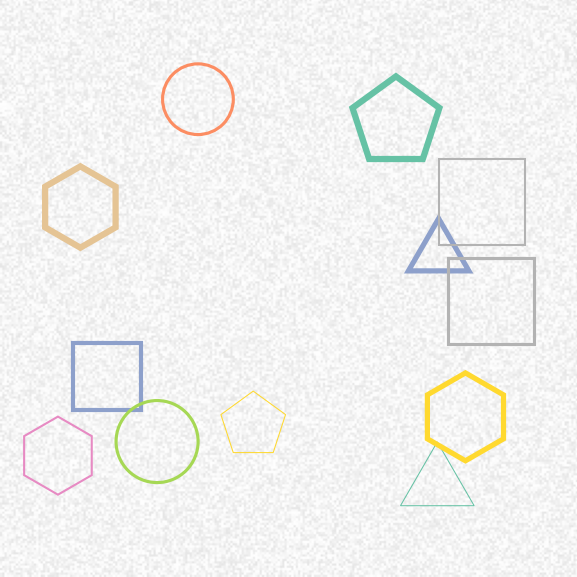[{"shape": "triangle", "thickness": 0.5, "radius": 0.37, "center": [0.757, 0.16]}, {"shape": "pentagon", "thickness": 3, "radius": 0.4, "center": [0.686, 0.788]}, {"shape": "circle", "thickness": 1.5, "radius": 0.31, "center": [0.343, 0.827]}, {"shape": "triangle", "thickness": 2.5, "radius": 0.3, "center": [0.76, 0.56]}, {"shape": "square", "thickness": 2, "radius": 0.29, "center": [0.185, 0.347]}, {"shape": "hexagon", "thickness": 1, "radius": 0.34, "center": [0.1, 0.21]}, {"shape": "circle", "thickness": 1.5, "radius": 0.36, "center": [0.272, 0.235]}, {"shape": "hexagon", "thickness": 2.5, "radius": 0.38, "center": [0.806, 0.277]}, {"shape": "pentagon", "thickness": 0.5, "radius": 0.29, "center": [0.438, 0.263]}, {"shape": "hexagon", "thickness": 3, "radius": 0.35, "center": [0.139, 0.641]}, {"shape": "square", "thickness": 1, "radius": 0.37, "center": [0.834, 0.65]}, {"shape": "square", "thickness": 1.5, "radius": 0.37, "center": [0.85, 0.478]}]